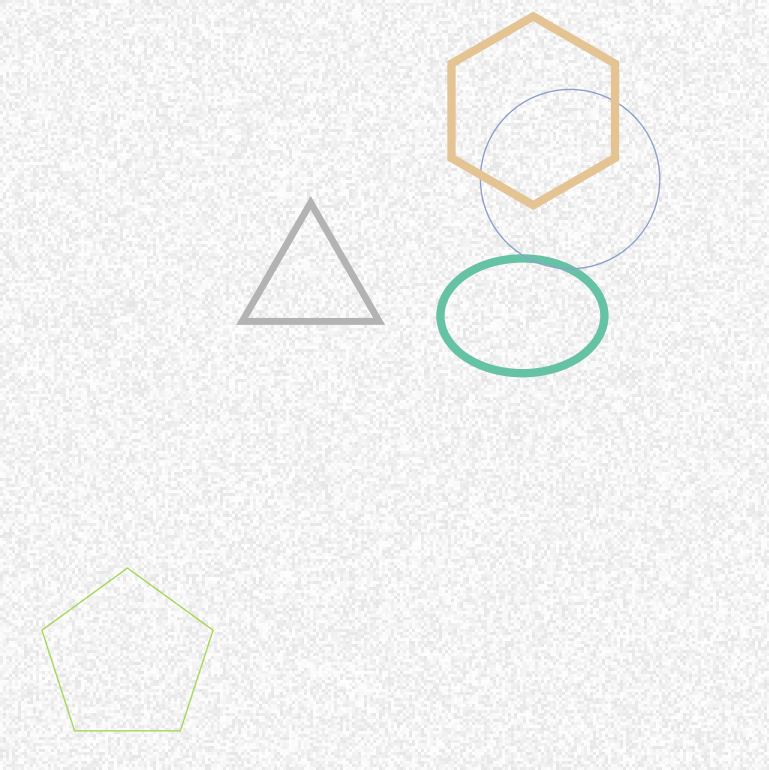[{"shape": "oval", "thickness": 3, "radius": 0.53, "center": [0.678, 0.59]}, {"shape": "circle", "thickness": 0.5, "radius": 0.58, "center": [0.74, 0.767]}, {"shape": "pentagon", "thickness": 0.5, "radius": 0.58, "center": [0.166, 0.145]}, {"shape": "hexagon", "thickness": 3, "radius": 0.61, "center": [0.693, 0.856]}, {"shape": "triangle", "thickness": 2.5, "radius": 0.51, "center": [0.403, 0.634]}]